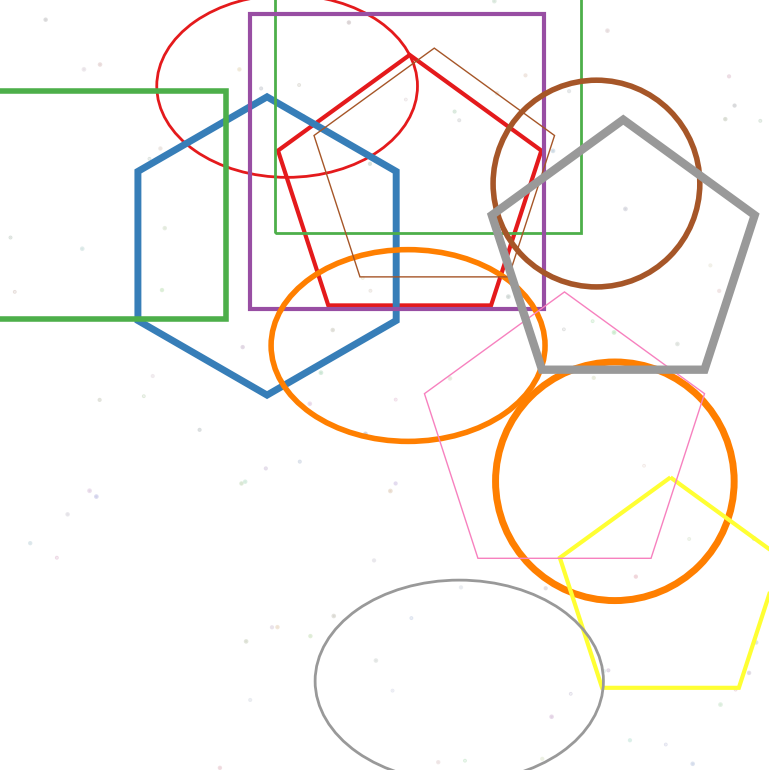[{"shape": "pentagon", "thickness": 1.5, "radius": 0.9, "center": [0.532, 0.749]}, {"shape": "oval", "thickness": 1, "radius": 0.85, "center": [0.373, 0.888]}, {"shape": "hexagon", "thickness": 2.5, "radius": 0.97, "center": [0.347, 0.681]}, {"shape": "square", "thickness": 1, "radius": 0.99, "center": [0.555, 0.897]}, {"shape": "square", "thickness": 2, "radius": 0.74, "center": [0.145, 0.734]}, {"shape": "square", "thickness": 1.5, "radius": 0.96, "center": [0.516, 0.791]}, {"shape": "oval", "thickness": 2, "radius": 0.89, "center": [0.53, 0.551]}, {"shape": "circle", "thickness": 2.5, "radius": 0.77, "center": [0.799, 0.375]}, {"shape": "pentagon", "thickness": 1.5, "radius": 0.76, "center": [0.871, 0.229]}, {"shape": "pentagon", "thickness": 0.5, "radius": 0.82, "center": [0.564, 0.773]}, {"shape": "circle", "thickness": 2, "radius": 0.67, "center": [0.775, 0.762]}, {"shape": "pentagon", "thickness": 0.5, "radius": 0.96, "center": [0.733, 0.43]}, {"shape": "oval", "thickness": 1, "radius": 0.94, "center": [0.596, 0.116]}, {"shape": "pentagon", "thickness": 3, "radius": 0.9, "center": [0.809, 0.665]}]